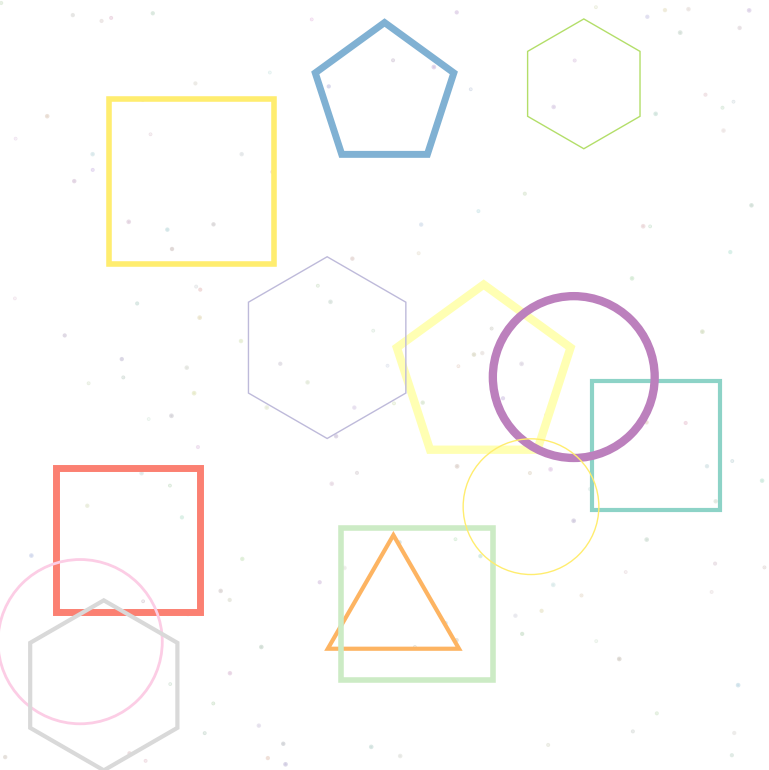[{"shape": "square", "thickness": 1.5, "radius": 0.42, "center": [0.852, 0.421]}, {"shape": "pentagon", "thickness": 3, "radius": 0.59, "center": [0.628, 0.512]}, {"shape": "hexagon", "thickness": 0.5, "radius": 0.59, "center": [0.425, 0.549]}, {"shape": "square", "thickness": 2.5, "radius": 0.47, "center": [0.166, 0.299]}, {"shape": "pentagon", "thickness": 2.5, "radius": 0.47, "center": [0.499, 0.876]}, {"shape": "triangle", "thickness": 1.5, "radius": 0.49, "center": [0.511, 0.207]}, {"shape": "hexagon", "thickness": 0.5, "radius": 0.42, "center": [0.758, 0.891]}, {"shape": "circle", "thickness": 1, "radius": 0.53, "center": [0.104, 0.167]}, {"shape": "hexagon", "thickness": 1.5, "radius": 0.55, "center": [0.135, 0.11]}, {"shape": "circle", "thickness": 3, "radius": 0.53, "center": [0.745, 0.51]}, {"shape": "square", "thickness": 2, "radius": 0.49, "center": [0.542, 0.216]}, {"shape": "square", "thickness": 2, "radius": 0.54, "center": [0.249, 0.764]}, {"shape": "circle", "thickness": 0.5, "radius": 0.44, "center": [0.69, 0.342]}]